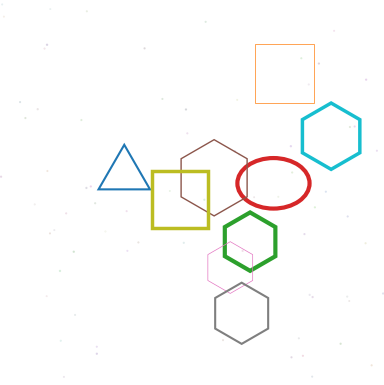[{"shape": "triangle", "thickness": 1.5, "radius": 0.39, "center": [0.323, 0.547]}, {"shape": "square", "thickness": 0.5, "radius": 0.38, "center": [0.739, 0.809]}, {"shape": "hexagon", "thickness": 3, "radius": 0.38, "center": [0.65, 0.372]}, {"shape": "oval", "thickness": 3, "radius": 0.47, "center": [0.71, 0.524]}, {"shape": "hexagon", "thickness": 1, "radius": 0.49, "center": [0.556, 0.538]}, {"shape": "hexagon", "thickness": 0.5, "radius": 0.34, "center": [0.598, 0.305]}, {"shape": "hexagon", "thickness": 1.5, "radius": 0.4, "center": [0.628, 0.186]}, {"shape": "square", "thickness": 2.5, "radius": 0.37, "center": [0.468, 0.481]}, {"shape": "hexagon", "thickness": 2.5, "radius": 0.43, "center": [0.86, 0.646]}]